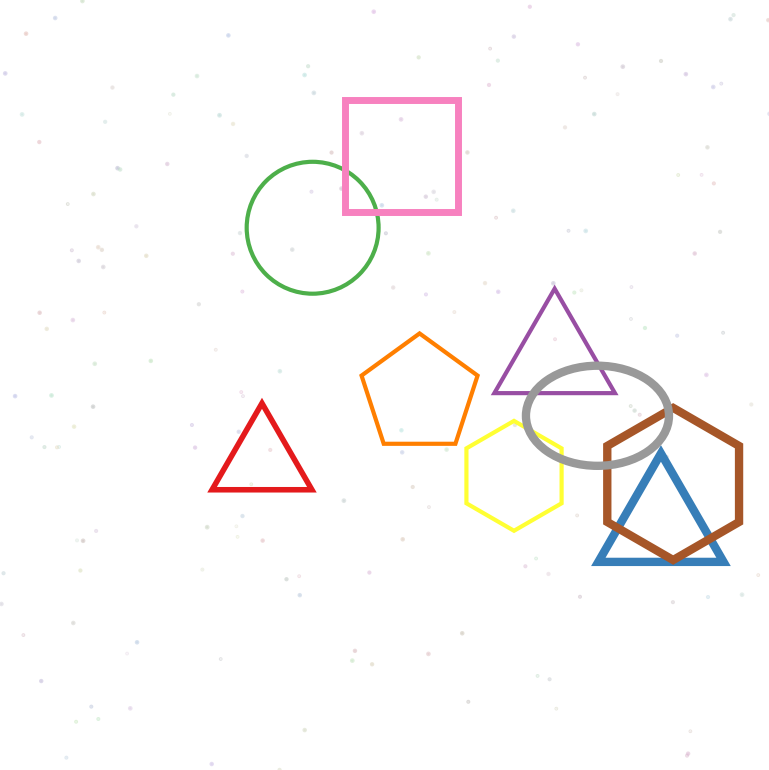[{"shape": "triangle", "thickness": 2, "radius": 0.37, "center": [0.34, 0.401]}, {"shape": "triangle", "thickness": 3, "radius": 0.47, "center": [0.858, 0.317]}, {"shape": "circle", "thickness": 1.5, "radius": 0.43, "center": [0.406, 0.704]}, {"shape": "triangle", "thickness": 1.5, "radius": 0.45, "center": [0.72, 0.535]}, {"shape": "pentagon", "thickness": 1.5, "radius": 0.4, "center": [0.545, 0.488]}, {"shape": "hexagon", "thickness": 1.5, "radius": 0.36, "center": [0.668, 0.382]}, {"shape": "hexagon", "thickness": 3, "radius": 0.49, "center": [0.874, 0.371]}, {"shape": "square", "thickness": 2.5, "radius": 0.36, "center": [0.521, 0.797]}, {"shape": "oval", "thickness": 3, "radius": 0.46, "center": [0.776, 0.46]}]